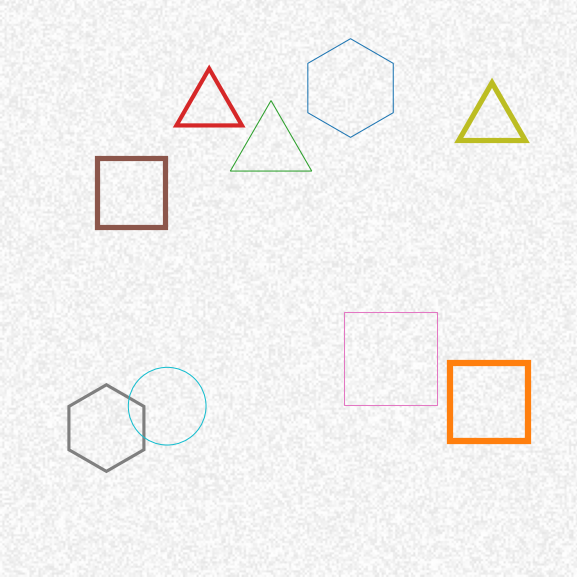[{"shape": "hexagon", "thickness": 0.5, "radius": 0.43, "center": [0.607, 0.847]}, {"shape": "square", "thickness": 3, "radius": 0.34, "center": [0.847, 0.303]}, {"shape": "triangle", "thickness": 0.5, "radius": 0.41, "center": [0.469, 0.744]}, {"shape": "triangle", "thickness": 2, "radius": 0.33, "center": [0.362, 0.815]}, {"shape": "square", "thickness": 2.5, "radius": 0.3, "center": [0.227, 0.666]}, {"shape": "square", "thickness": 0.5, "radius": 0.4, "center": [0.676, 0.379]}, {"shape": "hexagon", "thickness": 1.5, "radius": 0.37, "center": [0.184, 0.258]}, {"shape": "triangle", "thickness": 2.5, "radius": 0.33, "center": [0.852, 0.789]}, {"shape": "circle", "thickness": 0.5, "radius": 0.34, "center": [0.289, 0.296]}]